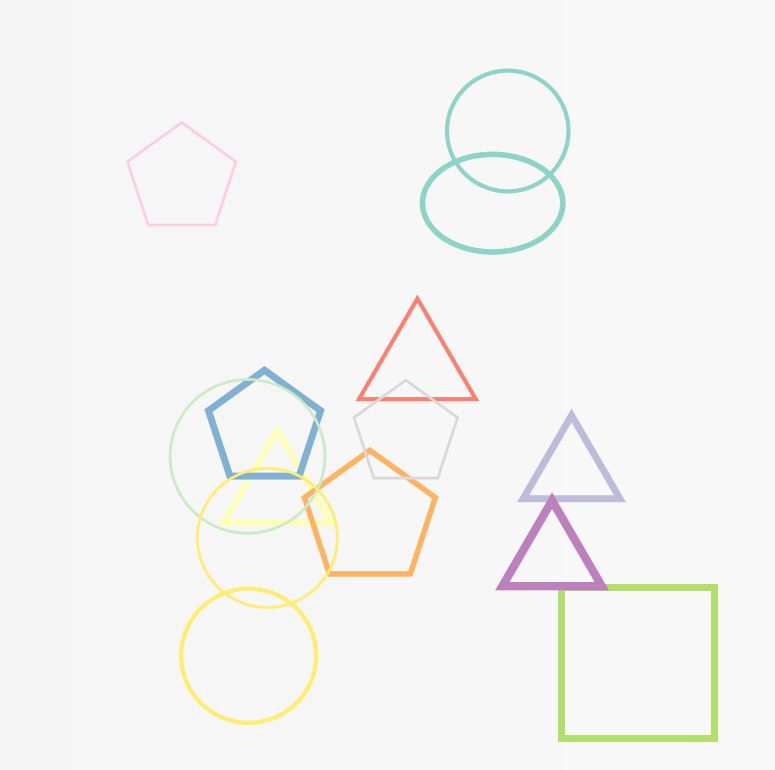[{"shape": "circle", "thickness": 1.5, "radius": 0.39, "center": [0.655, 0.83]}, {"shape": "oval", "thickness": 2, "radius": 0.45, "center": [0.636, 0.736]}, {"shape": "triangle", "thickness": 2, "radius": 0.4, "center": [0.358, 0.361]}, {"shape": "triangle", "thickness": 2.5, "radius": 0.36, "center": [0.738, 0.388]}, {"shape": "triangle", "thickness": 1.5, "radius": 0.44, "center": [0.539, 0.525]}, {"shape": "pentagon", "thickness": 2.5, "radius": 0.38, "center": [0.341, 0.443]}, {"shape": "pentagon", "thickness": 2, "radius": 0.44, "center": [0.477, 0.326]}, {"shape": "square", "thickness": 2.5, "radius": 0.49, "center": [0.823, 0.139]}, {"shape": "pentagon", "thickness": 1, "radius": 0.37, "center": [0.234, 0.767]}, {"shape": "pentagon", "thickness": 1, "radius": 0.35, "center": [0.524, 0.436]}, {"shape": "triangle", "thickness": 3, "radius": 0.37, "center": [0.712, 0.276]}, {"shape": "circle", "thickness": 1, "radius": 0.5, "center": [0.319, 0.407]}, {"shape": "circle", "thickness": 1, "radius": 0.45, "center": [0.345, 0.301]}, {"shape": "circle", "thickness": 1.5, "radius": 0.44, "center": [0.321, 0.148]}]